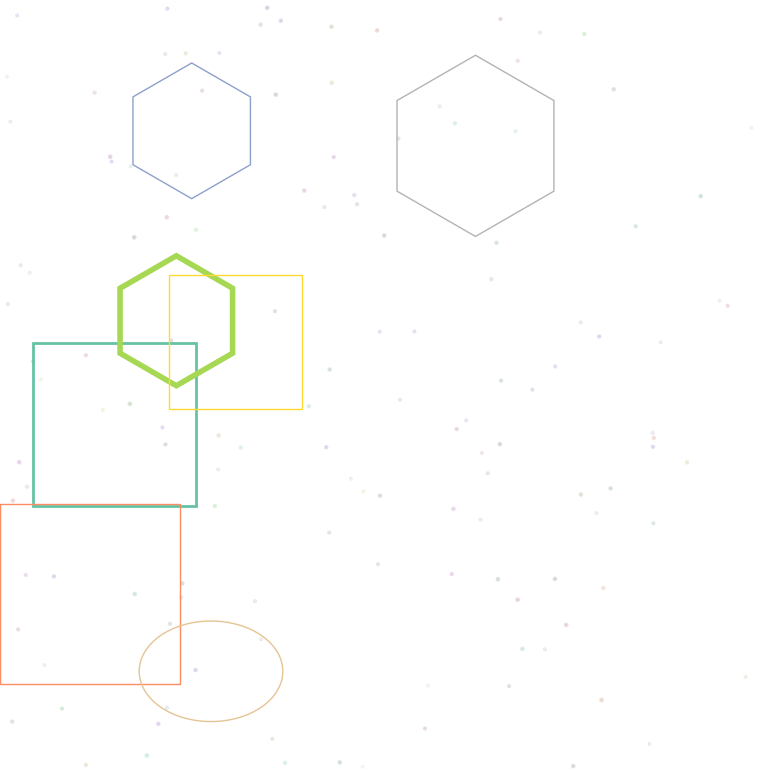[{"shape": "square", "thickness": 1, "radius": 0.53, "center": [0.148, 0.449]}, {"shape": "square", "thickness": 0.5, "radius": 0.58, "center": [0.117, 0.228]}, {"shape": "hexagon", "thickness": 0.5, "radius": 0.44, "center": [0.249, 0.83]}, {"shape": "hexagon", "thickness": 2, "radius": 0.42, "center": [0.229, 0.583]}, {"shape": "square", "thickness": 0.5, "radius": 0.43, "center": [0.306, 0.556]}, {"shape": "oval", "thickness": 0.5, "radius": 0.47, "center": [0.274, 0.128]}, {"shape": "hexagon", "thickness": 0.5, "radius": 0.59, "center": [0.618, 0.811]}]